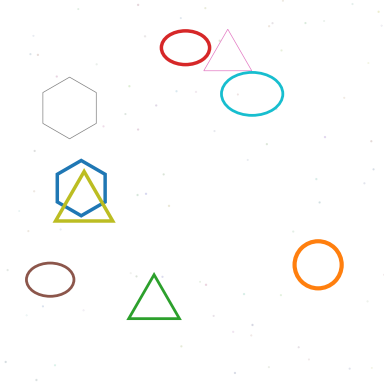[{"shape": "hexagon", "thickness": 2.5, "radius": 0.36, "center": [0.211, 0.511]}, {"shape": "circle", "thickness": 3, "radius": 0.31, "center": [0.826, 0.312]}, {"shape": "triangle", "thickness": 2, "radius": 0.38, "center": [0.4, 0.21]}, {"shape": "oval", "thickness": 2.5, "radius": 0.31, "center": [0.482, 0.876]}, {"shape": "oval", "thickness": 2, "radius": 0.31, "center": [0.13, 0.274]}, {"shape": "triangle", "thickness": 0.5, "radius": 0.36, "center": [0.592, 0.852]}, {"shape": "hexagon", "thickness": 0.5, "radius": 0.4, "center": [0.181, 0.72]}, {"shape": "triangle", "thickness": 2.5, "radius": 0.43, "center": [0.219, 0.469]}, {"shape": "oval", "thickness": 2, "radius": 0.4, "center": [0.655, 0.756]}]